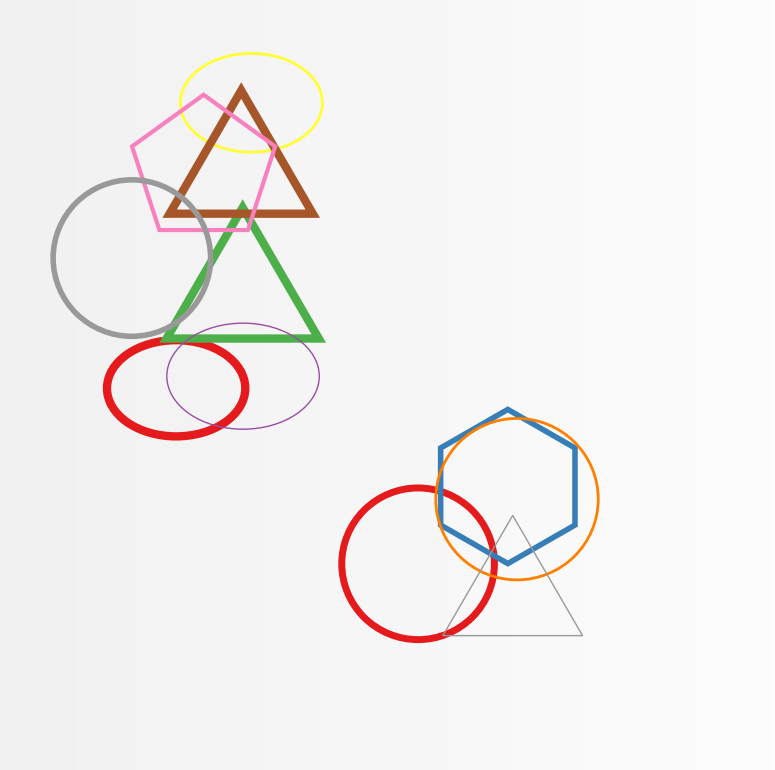[{"shape": "circle", "thickness": 2.5, "radius": 0.49, "center": [0.539, 0.268]}, {"shape": "oval", "thickness": 3, "radius": 0.45, "center": [0.227, 0.496]}, {"shape": "hexagon", "thickness": 2, "radius": 0.5, "center": [0.655, 0.368]}, {"shape": "triangle", "thickness": 3, "radius": 0.57, "center": [0.313, 0.617]}, {"shape": "oval", "thickness": 0.5, "radius": 0.49, "center": [0.314, 0.511]}, {"shape": "circle", "thickness": 1, "radius": 0.52, "center": [0.667, 0.352]}, {"shape": "oval", "thickness": 1, "radius": 0.46, "center": [0.324, 0.866]}, {"shape": "triangle", "thickness": 3, "radius": 0.53, "center": [0.311, 0.776]}, {"shape": "pentagon", "thickness": 1.5, "radius": 0.49, "center": [0.263, 0.78]}, {"shape": "triangle", "thickness": 0.5, "radius": 0.52, "center": [0.662, 0.227]}, {"shape": "circle", "thickness": 2, "radius": 0.51, "center": [0.17, 0.665]}]